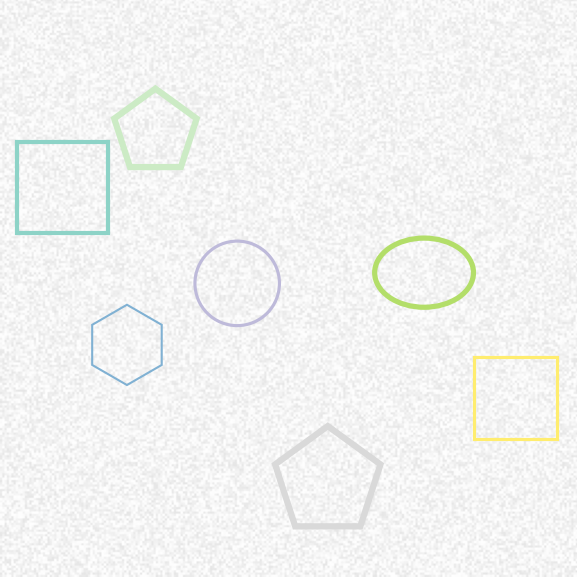[{"shape": "square", "thickness": 2, "radius": 0.39, "center": [0.108, 0.674]}, {"shape": "circle", "thickness": 1.5, "radius": 0.37, "center": [0.411, 0.508]}, {"shape": "hexagon", "thickness": 1, "radius": 0.35, "center": [0.22, 0.402]}, {"shape": "oval", "thickness": 2.5, "radius": 0.43, "center": [0.734, 0.527]}, {"shape": "pentagon", "thickness": 3, "radius": 0.48, "center": [0.568, 0.165]}, {"shape": "pentagon", "thickness": 3, "radius": 0.38, "center": [0.269, 0.771]}, {"shape": "square", "thickness": 1.5, "radius": 0.36, "center": [0.892, 0.311]}]